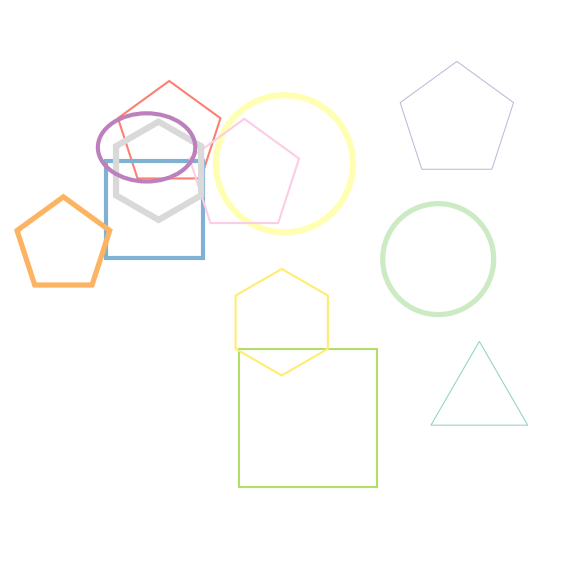[{"shape": "triangle", "thickness": 0.5, "radius": 0.48, "center": [0.83, 0.311]}, {"shape": "circle", "thickness": 3, "radius": 0.59, "center": [0.493, 0.716]}, {"shape": "pentagon", "thickness": 0.5, "radius": 0.52, "center": [0.791, 0.79]}, {"shape": "pentagon", "thickness": 1, "radius": 0.47, "center": [0.293, 0.766]}, {"shape": "square", "thickness": 2, "radius": 0.42, "center": [0.267, 0.636]}, {"shape": "pentagon", "thickness": 2.5, "radius": 0.42, "center": [0.11, 0.574]}, {"shape": "square", "thickness": 1, "radius": 0.6, "center": [0.533, 0.275]}, {"shape": "pentagon", "thickness": 1, "radius": 0.5, "center": [0.423, 0.694]}, {"shape": "hexagon", "thickness": 3, "radius": 0.43, "center": [0.275, 0.703]}, {"shape": "oval", "thickness": 2, "radius": 0.42, "center": [0.254, 0.744]}, {"shape": "circle", "thickness": 2.5, "radius": 0.48, "center": [0.759, 0.55]}, {"shape": "hexagon", "thickness": 1, "radius": 0.46, "center": [0.488, 0.441]}]